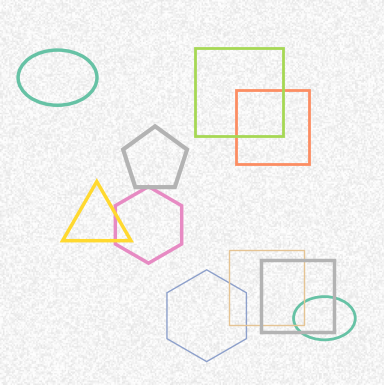[{"shape": "oval", "thickness": 2, "radius": 0.4, "center": [0.843, 0.173]}, {"shape": "oval", "thickness": 2.5, "radius": 0.51, "center": [0.149, 0.798]}, {"shape": "square", "thickness": 2, "radius": 0.48, "center": [0.708, 0.671]}, {"shape": "hexagon", "thickness": 1, "radius": 0.6, "center": [0.537, 0.18]}, {"shape": "hexagon", "thickness": 2.5, "radius": 0.5, "center": [0.386, 0.416]}, {"shape": "square", "thickness": 2, "radius": 0.57, "center": [0.621, 0.761]}, {"shape": "triangle", "thickness": 2.5, "radius": 0.51, "center": [0.251, 0.426]}, {"shape": "square", "thickness": 1, "radius": 0.49, "center": [0.691, 0.253]}, {"shape": "square", "thickness": 2.5, "radius": 0.47, "center": [0.773, 0.231]}, {"shape": "pentagon", "thickness": 3, "radius": 0.44, "center": [0.403, 0.585]}]